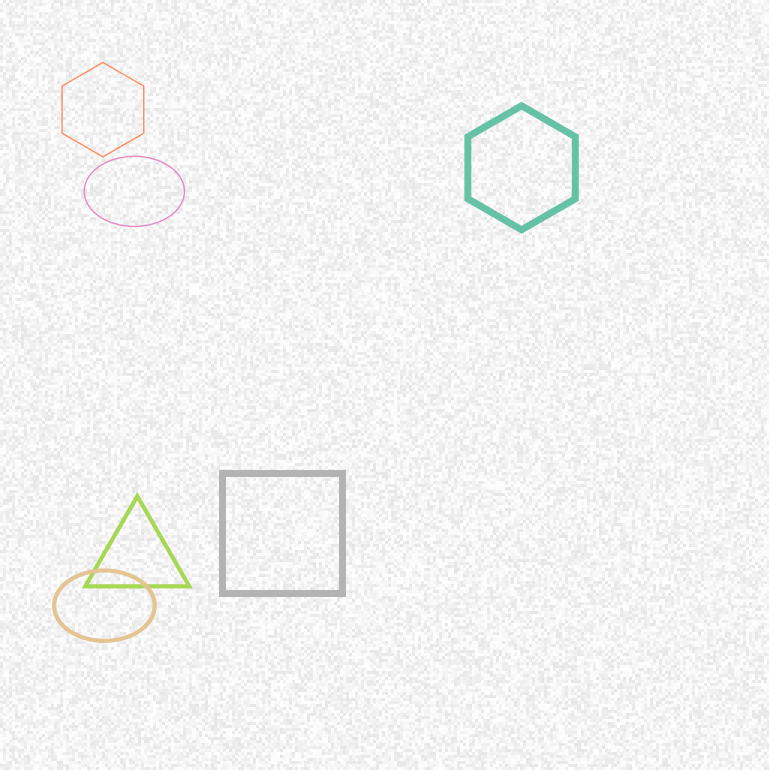[{"shape": "hexagon", "thickness": 2.5, "radius": 0.4, "center": [0.677, 0.782]}, {"shape": "hexagon", "thickness": 0.5, "radius": 0.31, "center": [0.134, 0.858]}, {"shape": "oval", "thickness": 0.5, "radius": 0.33, "center": [0.174, 0.751]}, {"shape": "triangle", "thickness": 1.5, "radius": 0.39, "center": [0.178, 0.278]}, {"shape": "oval", "thickness": 1.5, "radius": 0.33, "center": [0.136, 0.213]}, {"shape": "square", "thickness": 2.5, "radius": 0.39, "center": [0.366, 0.308]}]